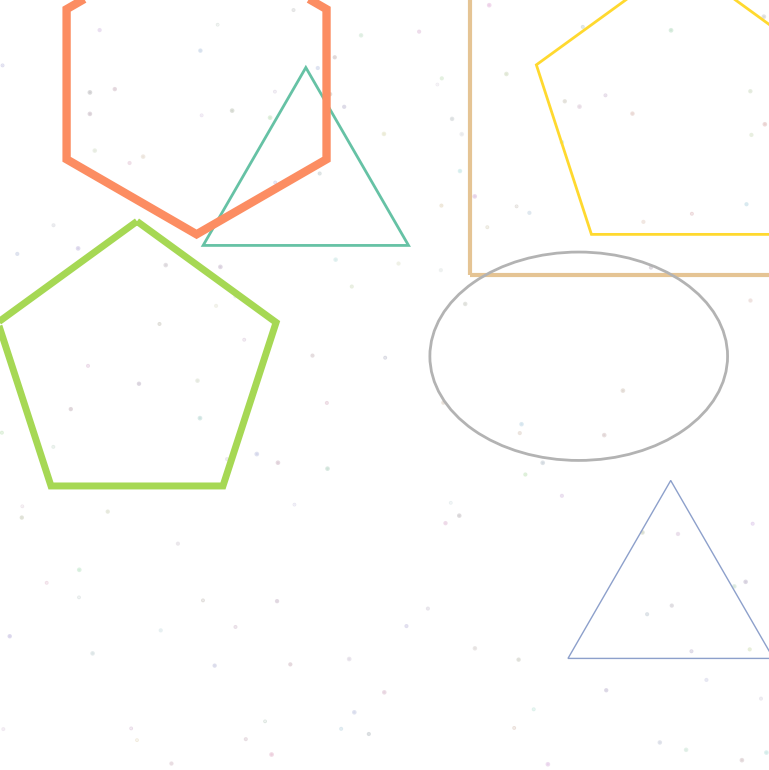[{"shape": "triangle", "thickness": 1, "radius": 0.77, "center": [0.397, 0.758]}, {"shape": "hexagon", "thickness": 3, "radius": 0.97, "center": [0.255, 0.891]}, {"shape": "triangle", "thickness": 0.5, "radius": 0.77, "center": [0.871, 0.222]}, {"shape": "pentagon", "thickness": 2.5, "radius": 0.95, "center": [0.178, 0.523]}, {"shape": "pentagon", "thickness": 1, "radius": 0.98, "center": [0.884, 0.855]}, {"shape": "square", "thickness": 1.5, "radius": 0.98, "center": [0.806, 0.838]}, {"shape": "oval", "thickness": 1, "radius": 0.97, "center": [0.752, 0.537]}]